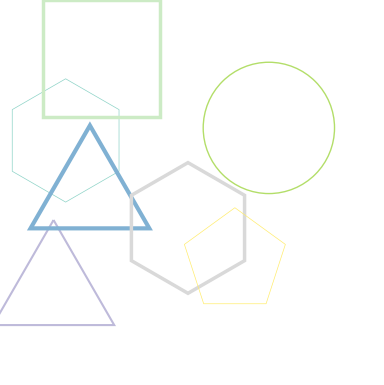[{"shape": "hexagon", "thickness": 0.5, "radius": 0.8, "center": [0.17, 0.635]}, {"shape": "triangle", "thickness": 1.5, "radius": 0.91, "center": [0.139, 0.247]}, {"shape": "triangle", "thickness": 3, "radius": 0.89, "center": [0.234, 0.496]}, {"shape": "circle", "thickness": 1, "radius": 0.85, "center": [0.698, 0.668]}, {"shape": "hexagon", "thickness": 2.5, "radius": 0.85, "center": [0.488, 0.408]}, {"shape": "square", "thickness": 2.5, "radius": 0.76, "center": [0.264, 0.848]}, {"shape": "pentagon", "thickness": 0.5, "radius": 0.69, "center": [0.61, 0.323]}]